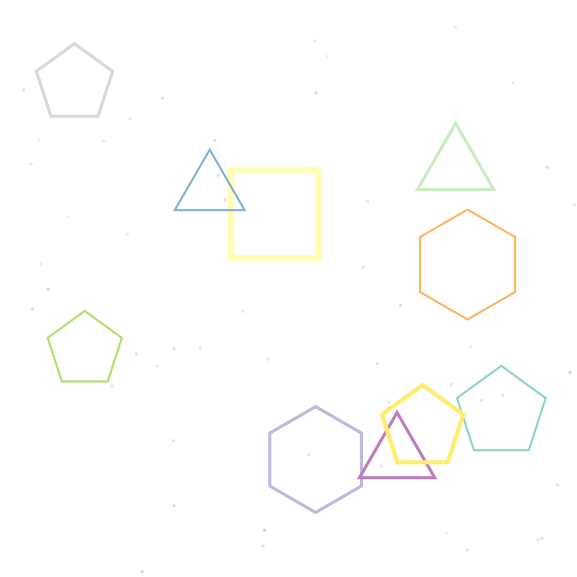[{"shape": "pentagon", "thickness": 1, "radius": 0.4, "center": [0.868, 0.285]}, {"shape": "square", "thickness": 3, "radius": 0.38, "center": [0.476, 0.628]}, {"shape": "hexagon", "thickness": 1.5, "radius": 0.46, "center": [0.546, 0.203]}, {"shape": "triangle", "thickness": 1, "radius": 0.35, "center": [0.363, 0.67]}, {"shape": "hexagon", "thickness": 1, "radius": 0.48, "center": [0.81, 0.541]}, {"shape": "pentagon", "thickness": 1, "radius": 0.34, "center": [0.147, 0.393]}, {"shape": "pentagon", "thickness": 1.5, "radius": 0.35, "center": [0.129, 0.854]}, {"shape": "triangle", "thickness": 1.5, "radius": 0.38, "center": [0.688, 0.21]}, {"shape": "triangle", "thickness": 1.5, "radius": 0.38, "center": [0.789, 0.709]}, {"shape": "pentagon", "thickness": 2, "radius": 0.37, "center": [0.732, 0.258]}]